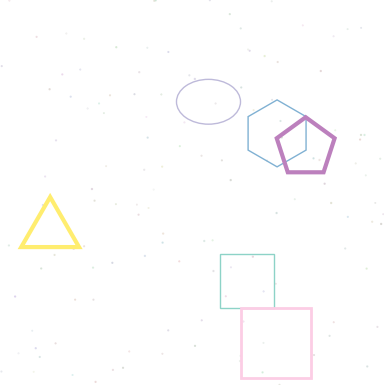[{"shape": "square", "thickness": 1, "radius": 0.35, "center": [0.642, 0.27]}, {"shape": "oval", "thickness": 1, "radius": 0.42, "center": [0.542, 0.736]}, {"shape": "hexagon", "thickness": 1, "radius": 0.43, "center": [0.72, 0.654]}, {"shape": "square", "thickness": 2, "radius": 0.45, "center": [0.718, 0.109]}, {"shape": "pentagon", "thickness": 3, "radius": 0.4, "center": [0.794, 0.616]}, {"shape": "triangle", "thickness": 3, "radius": 0.43, "center": [0.13, 0.402]}]